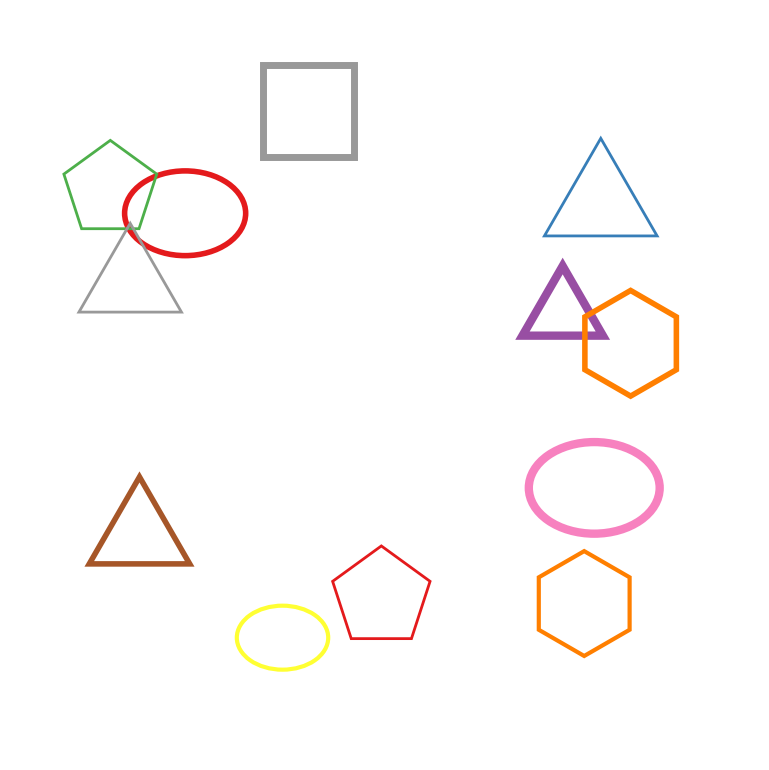[{"shape": "oval", "thickness": 2, "radius": 0.39, "center": [0.24, 0.723]}, {"shape": "pentagon", "thickness": 1, "radius": 0.33, "center": [0.495, 0.224]}, {"shape": "triangle", "thickness": 1, "radius": 0.42, "center": [0.78, 0.736]}, {"shape": "pentagon", "thickness": 1, "radius": 0.32, "center": [0.143, 0.754]}, {"shape": "triangle", "thickness": 3, "radius": 0.3, "center": [0.731, 0.594]}, {"shape": "hexagon", "thickness": 1.5, "radius": 0.34, "center": [0.759, 0.216]}, {"shape": "hexagon", "thickness": 2, "radius": 0.34, "center": [0.819, 0.554]}, {"shape": "oval", "thickness": 1.5, "radius": 0.3, "center": [0.367, 0.172]}, {"shape": "triangle", "thickness": 2, "radius": 0.38, "center": [0.181, 0.305]}, {"shape": "oval", "thickness": 3, "radius": 0.42, "center": [0.772, 0.366]}, {"shape": "square", "thickness": 2.5, "radius": 0.3, "center": [0.401, 0.856]}, {"shape": "triangle", "thickness": 1, "radius": 0.38, "center": [0.169, 0.633]}]